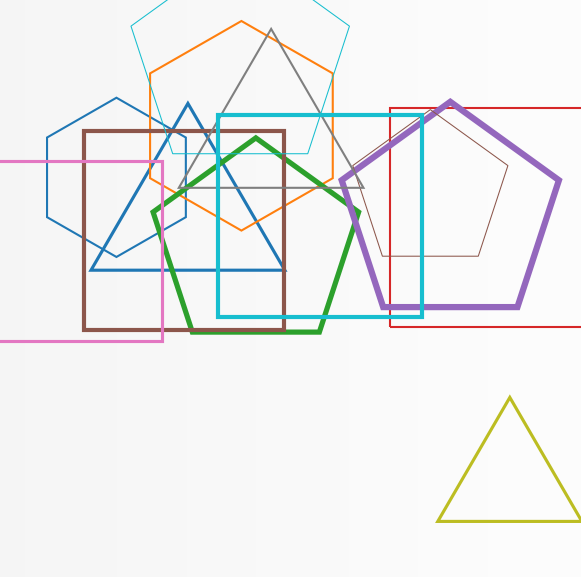[{"shape": "hexagon", "thickness": 1, "radius": 0.69, "center": [0.2, 0.692]}, {"shape": "triangle", "thickness": 1.5, "radius": 0.96, "center": [0.323, 0.628]}, {"shape": "hexagon", "thickness": 1, "radius": 0.91, "center": [0.415, 0.781]}, {"shape": "pentagon", "thickness": 2.5, "radius": 0.93, "center": [0.44, 0.574]}, {"shape": "square", "thickness": 1, "radius": 0.95, "center": [0.86, 0.623]}, {"shape": "pentagon", "thickness": 3, "radius": 0.98, "center": [0.775, 0.626]}, {"shape": "square", "thickness": 2, "radius": 0.86, "center": [0.316, 0.6]}, {"shape": "pentagon", "thickness": 0.5, "radius": 0.7, "center": [0.74, 0.669]}, {"shape": "square", "thickness": 1.5, "radius": 0.78, "center": [0.123, 0.564]}, {"shape": "triangle", "thickness": 1, "radius": 0.92, "center": [0.466, 0.766]}, {"shape": "triangle", "thickness": 1.5, "radius": 0.72, "center": [0.877, 0.168]}, {"shape": "pentagon", "thickness": 0.5, "radius": 0.99, "center": [0.413, 0.893]}, {"shape": "square", "thickness": 2, "radius": 0.88, "center": [0.551, 0.625]}]